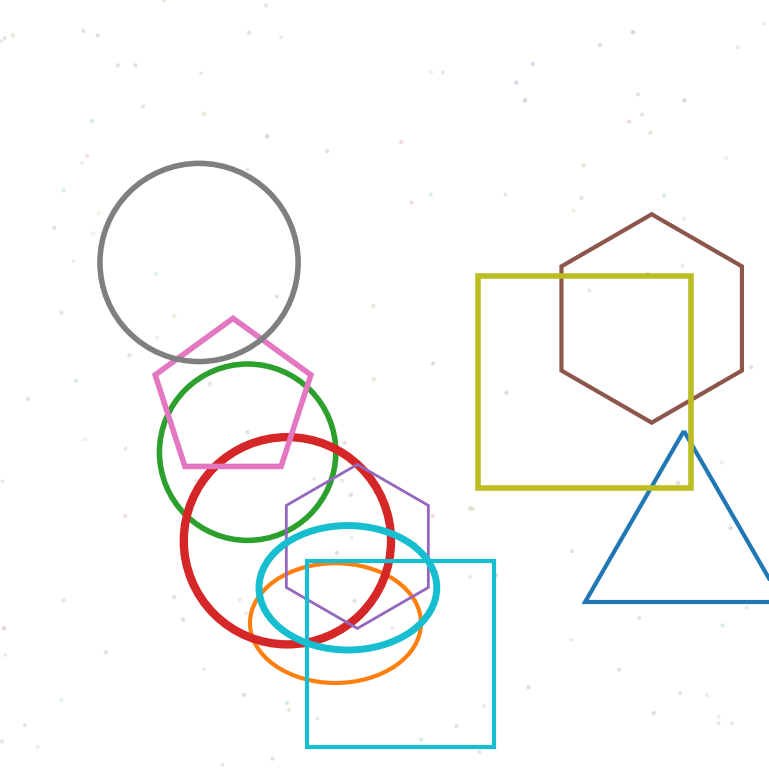[{"shape": "triangle", "thickness": 1.5, "radius": 0.74, "center": [0.888, 0.292]}, {"shape": "oval", "thickness": 1.5, "radius": 0.56, "center": [0.436, 0.191]}, {"shape": "circle", "thickness": 2, "radius": 0.57, "center": [0.322, 0.413]}, {"shape": "circle", "thickness": 3, "radius": 0.67, "center": [0.373, 0.298]}, {"shape": "hexagon", "thickness": 1, "radius": 0.53, "center": [0.464, 0.29]}, {"shape": "hexagon", "thickness": 1.5, "radius": 0.68, "center": [0.846, 0.586]}, {"shape": "pentagon", "thickness": 2, "radius": 0.53, "center": [0.303, 0.48]}, {"shape": "circle", "thickness": 2, "radius": 0.64, "center": [0.258, 0.659]}, {"shape": "square", "thickness": 2, "radius": 0.69, "center": [0.759, 0.504]}, {"shape": "square", "thickness": 1.5, "radius": 0.6, "center": [0.52, 0.151]}, {"shape": "oval", "thickness": 2.5, "radius": 0.58, "center": [0.452, 0.237]}]